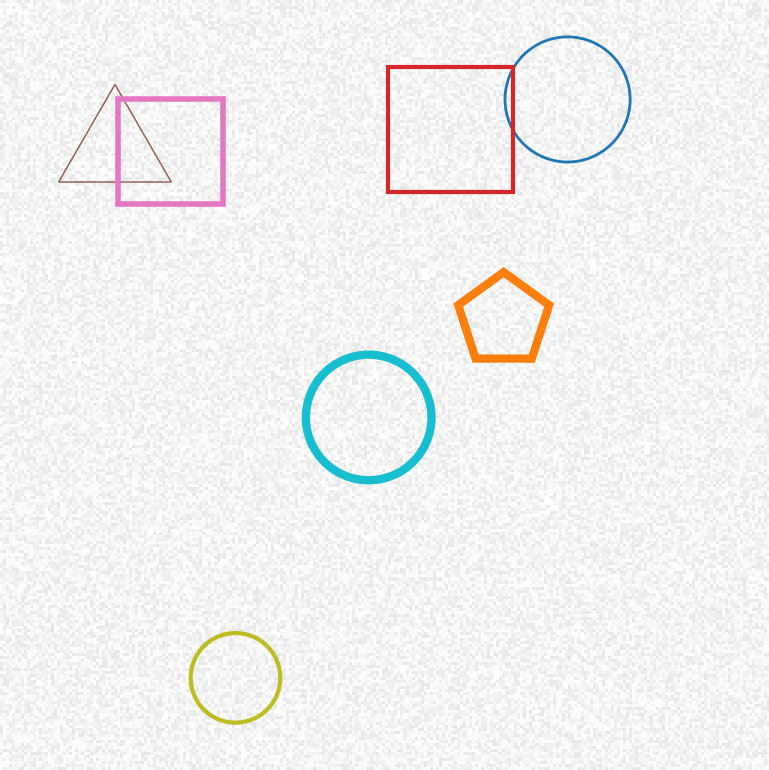[{"shape": "circle", "thickness": 1, "radius": 0.41, "center": [0.737, 0.871]}, {"shape": "pentagon", "thickness": 3, "radius": 0.31, "center": [0.654, 0.585]}, {"shape": "square", "thickness": 1.5, "radius": 0.4, "center": [0.585, 0.832]}, {"shape": "triangle", "thickness": 0.5, "radius": 0.42, "center": [0.149, 0.806]}, {"shape": "square", "thickness": 2, "radius": 0.34, "center": [0.221, 0.803]}, {"shape": "circle", "thickness": 1.5, "radius": 0.29, "center": [0.306, 0.12]}, {"shape": "circle", "thickness": 3, "radius": 0.41, "center": [0.479, 0.458]}]